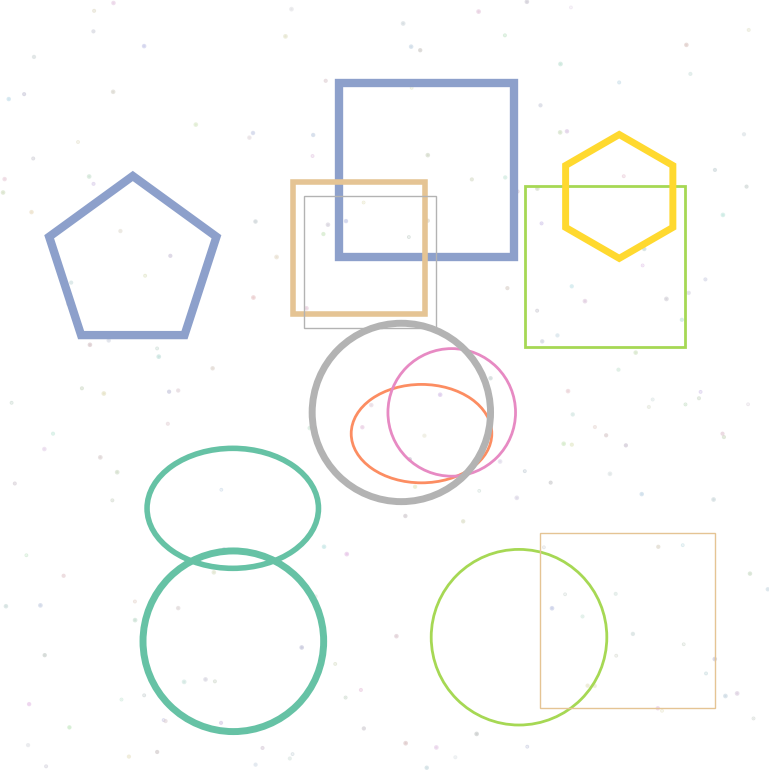[{"shape": "oval", "thickness": 2, "radius": 0.56, "center": [0.302, 0.34]}, {"shape": "circle", "thickness": 2.5, "radius": 0.59, "center": [0.303, 0.167]}, {"shape": "oval", "thickness": 1, "radius": 0.46, "center": [0.547, 0.437]}, {"shape": "pentagon", "thickness": 3, "radius": 0.57, "center": [0.172, 0.657]}, {"shape": "square", "thickness": 3, "radius": 0.57, "center": [0.554, 0.78]}, {"shape": "circle", "thickness": 1, "radius": 0.41, "center": [0.587, 0.464]}, {"shape": "circle", "thickness": 1, "radius": 0.57, "center": [0.674, 0.172]}, {"shape": "square", "thickness": 1, "radius": 0.52, "center": [0.786, 0.654]}, {"shape": "hexagon", "thickness": 2.5, "radius": 0.4, "center": [0.804, 0.745]}, {"shape": "square", "thickness": 2, "radius": 0.43, "center": [0.466, 0.678]}, {"shape": "square", "thickness": 0.5, "radius": 0.57, "center": [0.814, 0.194]}, {"shape": "square", "thickness": 0.5, "radius": 0.43, "center": [0.481, 0.66]}, {"shape": "circle", "thickness": 2.5, "radius": 0.58, "center": [0.521, 0.464]}]